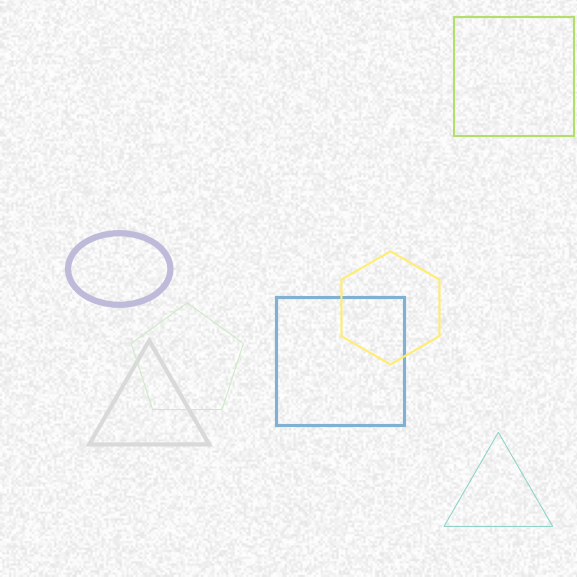[{"shape": "triangle", "thickness": 0.5, "radius": 0.54, "center": [0.863, 0.142]}, {"shape": "oval", "thickness": 3, "radius": 0.44, "center": [0.206, 0.533]}, {"shape": "square", "thickness": 1.5, "radius": 0.56, "center": [0.589, 0.374]}, {"shape": "square", "thickness": 1, "radius": 0.52, "center": [0.891, 0.866]}, {"shape": "triangle", "thickness": 2, "radius": 0.6, "center": [0.258, 0.29]}, {"shape": "pentagon", "thickness": 0.5, "radius": 0.51, "center": [0.324, 0.373]}, {"shape": "hexagon", "thickness": 1, "radius": 0.49, "center": [0.676, 0.466]}]